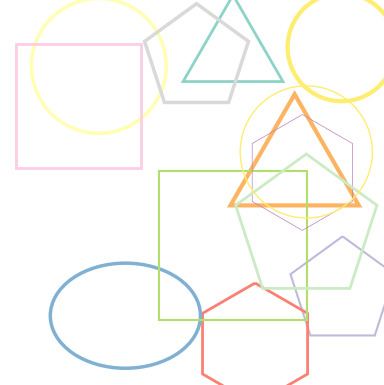[{"shape": "triangle", "thickness": 2, "radius": 0.75, "center": [0.605, 0.863]}, {"shape": "circle", "thickness": 2.5, "radius": 0.88, "center": [0.257, 0.829]}, {"shape": "pentagon", "thickness": 1.5, "radius": 0.71, "center": [0.89, 0.244]}, {"shape": "hexagon", "thickness": 2, "radius": 0.79, "center": [0.662, 0.107]}, {"shape": "oval", "thickness": 2.5, "radius": 0.98, "center": [0.326, 0.18]}, {"shape": "triangle", "thickness": 3, "radius": 0.96, "center": [0.765, 0.563]}, {"shape": "square", "thickness": 1.5, "radius": 0.96, "center": [0.605, 0.362]}, {"shape": "square", "thickness": 2, "radius": 0.81, "center": [0.204, 0.725]}, {"shape": "pentagon", "thickness": 2.5, "radius": 0.71, "center": [0.51, 0.849]}, {"shape": "hexagon", "thickness": 0.5, "radius": 0.75, "center": [0.785, 0.552]}, {"shape": "pentagon", "thickness": 2, "radius": 0.96, "center": [0.796, 0.407]}, {"shape": "circle", "thickness": 1, "radius": 0.86, "center": [0.796, 0.605]}, {"shape": "circle", "thickness": 3, "radius": 0.7, "center": [0.887, 0.877]}]